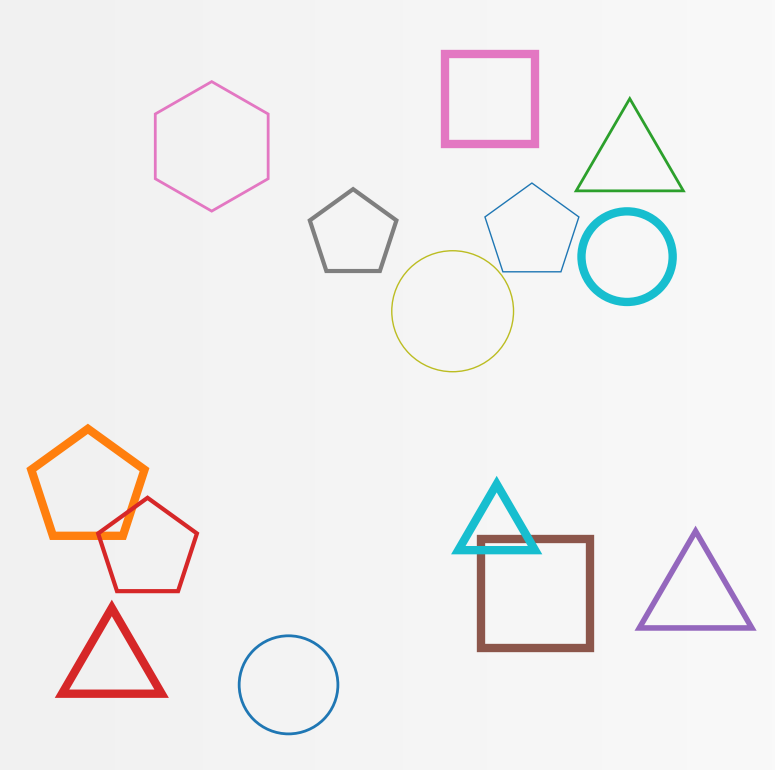[{"shape": "circle", "thickness": 1, "radius": 0.32, "center": [0.372, 0.111]}, {"shape": "pentagon", "thickness": 0.5, "radius": 0.32, "center": [0.686, 0.699]}, {"shape": "pentagon", "thickness": 3, "radius": 0.38, "center": [0.113, 0.366]}, {"shape": "triangle", "thickness": 1, "radius": 0.4, "center": [0.813, 0.792]}, {"shape": "triangle", "thickness": 3, "radius": 0.37, "center": [0.144, 0.136]}, {"shape": "pentagon", "thickness": 1.5, "radius": 0.34, "center": [0.19, 0.286]}, {"shape": "triangle", "thickness": 2, "radius": 0.42, "center": [0.898, 0.226]}, {"shape": "square", "thickness": 3, "radius": 0.35, "center": [0.691, 0.229]}, {"shape": "hexagon", "thickness": 1, "radius": 0.42, "center": [0.273, 0.81]}, {"shape": "square", "thickness": 3, "radius": 0.29, "center": [0.632, 0.871]}, {"shape": "pentagon", "thickness": 1.5, "radius": 0.29, "center": [0.456, 0.696]}, {"shape": "circle", "thickness": 0.5, "radius": 0.39, "center": [0.584, 0.596]}, {"shape": "triangle", "thickness": 3, "radius": 0.29, "center": [0.641, 0.314]}, {"shape": "circle", "thickness": 3, "radius": 0.29, "center": [0.809, 0.667]}]